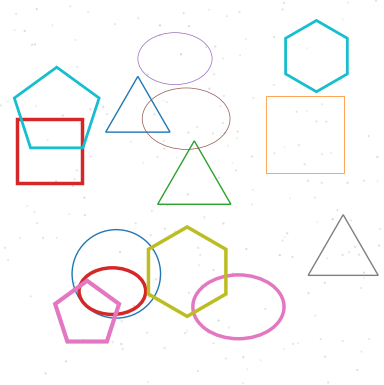[{"shape": "circle", "thickness": 1, "radius": 0.57, "center": [0.302, 0.289]}, {"shape": "triangle", "thickness": 1, "radius": 0.48, "center": [0.358, 0.705]}, {"shape": "square", "thickness": 0.5, "radius": 0.5, "center": [0.792, 0.65]}, {"shape": "triangle", "thickness": 1, "radius": 0.55, "center": [0.505, 0.524]}, {"shape": "oval", "thickness": 2.5, "radius": 0.43, "center": [0.292, 0.244]}, {"shape": "square", "thickness": 2.5, "radius": 0.42, "center": [0.129, 0.608]}, {"shape": "oval", "thickness": 0.5, "radius": 0.48, "center": [0.455, 0.848]}, {"shape": "oval", "thickness": 0.5, "radius": 0.57, "center": [0.483, 0.692]}, {"shape": "oval", "thickness": 2.5, "radius": 0.59, "center": [0.619, 0.203]}, {"shape": "pentagon", "thickness": 3, "radius": 0.44, "center": [0.226, 0.184]}, {"shape": "triangle", "thickness": 1, "radius": 0.53, "center": [0.891, 0.337]}, {"shape": "hexagon", "thickness": 2.5, "radius": 0.58, "center": [0.486, 0.294]}, {"shape": "hexagon", "thickness": 2, "radius": 0.46, "center": [0.822, 0.854]}, {"shape": "pentagon", "thickness": 2, "radius": 0.58, "center": [0.147, 0.71]}]